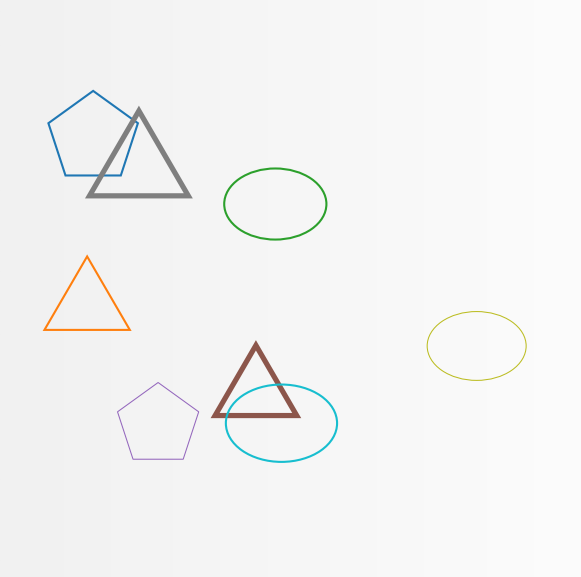[{"shape": "pentagon", "thickness": 1, "radius": 0.4, "center": [0.16, 0.761]}, {"shape": "triangle", "thickness": 1, "radius": 0.42, "center": [0.15, 0.47]}, {"shape": "oval", "thickness": 1, "radius": 0.44, "center": [0.474, 0.646]}, {"shape": "pentagon", "thickness": 0.5, "radius": 0.37, "center": [0.272, 0.263]}, {"shape": "triangle", "thickness": 2.5, "radius": 0.41, "center": [0.44, 0.32]}, {"shape": "triangle", "thickness": 2.5, "radius": 0.49, "center": [0.239, 0.709]}, {"shape": "oval", "thickness": 0.5, "radius": 0.43, "center": [0.82, 0.4]}, {"shape": "oval", "thickness": 1, "radius": 0.48, "center": [0.484, 0.266]}]